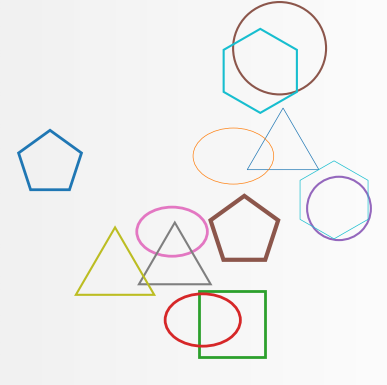[{"shape": "triangle", "thickness": 0.5, "radius": 0.53, "center": [0.73, 0.613]}, {"shape": "pentagon", "thickness": 2, "radius": 0.43, "center": [0.129, 0.576]}, {"shape": "oval", "thickness": 0.5, "radius": 0.52, "center": [0.602, 0.595]}, {"shape": "square", "thickness": 2, "radius": 0.43, "center": [0.599, 0.158]}, {"shape": "oval", "thickness": 2, "radius": 0.49, "center": [0.523, 0.169]}, {"shape": "circle", "thickness": 1.5, "radius": 0.41, "center": [0.875, 0.459]}, {"shape": "circle", "thickness": 1.5, "radius": 0.6, "center": [0.722, 0.875]}, {"shape": "pentagon", "thickness": 3, "radius": 0.46, "center": [0.631, 0.399]}, {"shape": "oval", "thickness": 2, "radius": 0.46, "center": [0.444, 0.398]}, {"shape": "triangle", "thickness": 1.5, "radius": 0.53, "center": [0.451, 0.315]}, {"shape": "triangle", "thickness": 1.5, "radius": 0.58, "center": [0.297, 0.293]}, {"shape": "hexagon", "thickness": 1.5, "radius": 0.55, "center": [0.672, 0.816]}, {"shape": "hexagon", "thickness": 0.5, "radius": 0.51, "center": [0.862, 0.481]}]